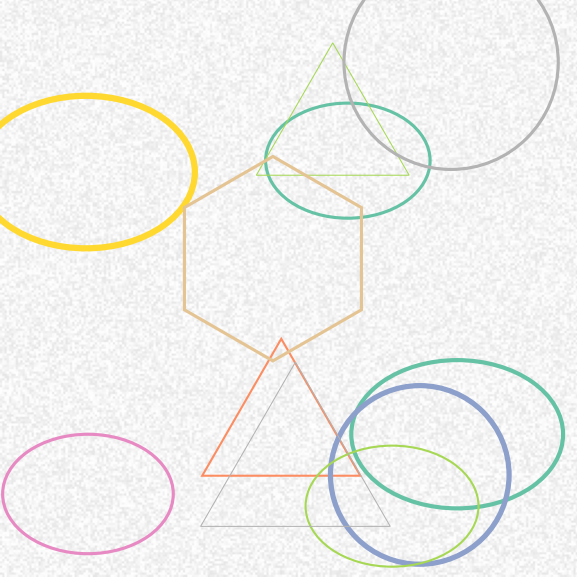[{"shape": "oval", "thickness": 2, "radius": 0.92, "center": [0.792, 0.247]}, {"shape": "oval", "thickness": 1.5, "radius": 0.71, "center": [0.602, 0.721]}, {"shape": "triangle", "thickness": 1, "radius": 0.79, "center": [0.487, 0.254]}, {"shape": "circle", "thickness": 2.5, "radius": 0.77, "center": [0.727, 0.177]}, {"shape": "oval", "thickness": 1.5, "radius": 0.74, "center": [0.152, 0.144]}, {"shape": "triangle", "thickness": 0.5, "radius": 0.76, "center": [0.576, 0.772]}, {"shape": "oval", "thickness": 1, "radius": 0.75, "center": [0.679, 0.123]}, {"shape": "oval", "thickness": 3, "radius": 0.94, "center": [0.149, 0.701]}, {"shape": "hexagon", "thickness": 1.5, "radius": 0.88, "center": [0.473, 0.551]}, {"shape": "circle", "thickness": 1.5, "radius": 0.93, "center": [0.781, 0.891]}, {"shape": "triangle", "thickness": 0.5, "radius": 0.95, "center": [0.512, 0.182]}]